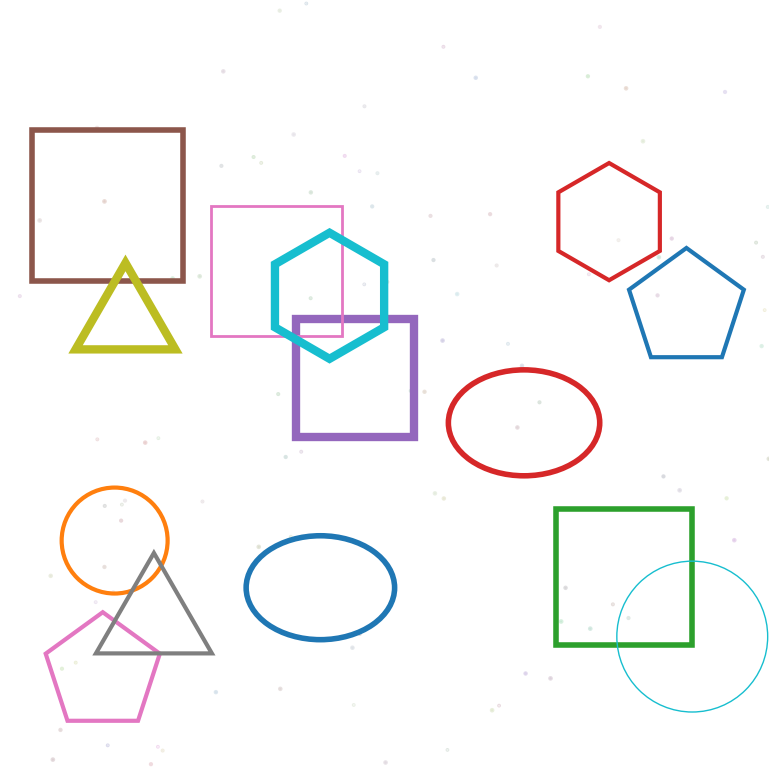[{"shape": "pentagon", "thickness": 1.5, "radius": 0.39, "center": [0.891, 0.6]}, {"shape": "oval", "thickness": 2, "radius": 0.48, "center": [0.416, 0.237]}, {"shape": "circle", "thickness": 1.5, "radius": 0.34, "center": [0.149, 0.298]}, {"shape": "square", "thickness": 2, "radius": 0.44, "center": [0.81, 0.251]}, {"shape": "oval", "thickness": 2, "radius": 0.49, "center": [0.681, 0.451]}, {"shape": "hexagon", "thickness": 1.5, "radius": 0.38, "center": [0.791, 0.712]}, {"shape": "square", "thickness": 3, "radius": 0.38, "center": [0.461, 0.509]}, {"shape": "square", "thickness": 2, "radius": 0.49, "center": [0.14, 0.733]}, {"shape": "pentagon", "thickness": 1.5, "radius": 0.39, "center": [0.133, 0.127]}, {"shape": "square", "thickness": 1, "radius": 0.42, "center": [0.359, 0.648]}, {"shape": "triangle", "thickness": 1.5, "radius": 0.43, "center": [0.2, 0.195]}, {"shape": "triangle", "thickness": 3, "radius": 0.37, "center": [0.163, 0.584]}, {"shape": "hexagon", "thickness": 3, "radius": 0.41, "center": [0.428, 0.616]}, {"shape": "circle", "thickness": 0.5, "radius": 0.49, "center": [0.899, 0.173]}]